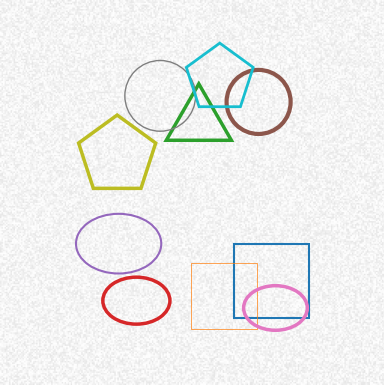[{"shape": "square", "thickness": 1.5, "radius": 0.48, "center": [0.705, 0.27]}, {"shape": "square", "thickness": 0.5, "radius": 0.43, "center": [0.582, 0.23]}, {"shape": "triangle", "thickness": 2.5, "radius": 0.49, "center": [0.516, 0.684]}, {"shape": "oval", "thickness": 2.5, "radius": 0.44, "center": [0.354, 0.219]}, {"shape": "oval", "thickness": 1.5, "radius": 0.55, "center": [0.308, 0.367]}, {"shape": "circle", "thickness": 3, "radius": 0.42, "center": [0.672, 0.735]}, {"shape": "oval", "thickness": 2.5, "radius": 0.41, "center": [0.715, 0.2]}, {"shape": "circle", "thickness": 1, "radius": 0.46, "center": [0.416, 0.751]}, {"shape": "pentagon", "thickness": 2.5, "radius": 0.53, "center": [0.304, 0.596]}, {"shape": "pentagon", "thickness": 2, "radius": 0.46, "center": [0.571, 0.797]}]